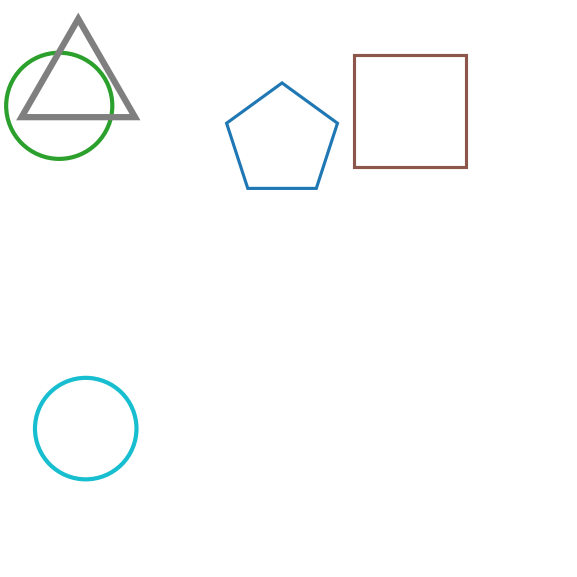[{"shape": "pentagon", "thickness": 1.5, "radius": 0.5, "center": [0.488, 0.755]}, {"shape": "circle", "thickness": 2, "radius": 0.46, "center": [0.103, 0.816]}, {"shape": "square", "thickness": 1.5, "radius": 0.48, "center": [0.71, 0.807]}, {"shape": "triangle", "thickness": 3, "radius": 0.57, "center": [0.136, 0.853]}, {"shape": "circle", "thickness": 2, "radius": 0.44, "center": [0.148, 0.257]}]